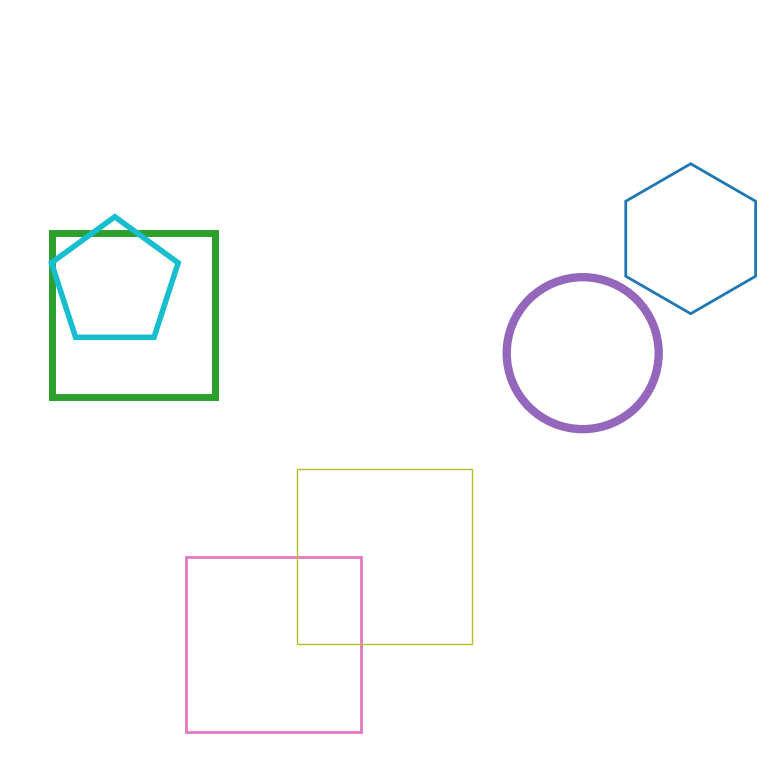[{"shape": "hexagon", "thickness": 1, "radius": 0.49, "center": [0.897, 0.69]}, {"shape": "square", "thickness": 2.5, "radius": 0.53, "center": [0.174, 0.591]}, {"shape": "circle", "thickness": 3, "radius": 0.49, "center": [0.757, 0.541]}, {"shape": "square", "thickness": 1, "radius": 0.57, "center": [0.356, 0.163]}, {"shape": "square", "thickness": 0.5, "radius": 0.57, "center": [0.5, 0.278]}, {"shape": "pentagon", "thickness": 2, "radius": 0.43, "center": [0.149, 0.632]}]